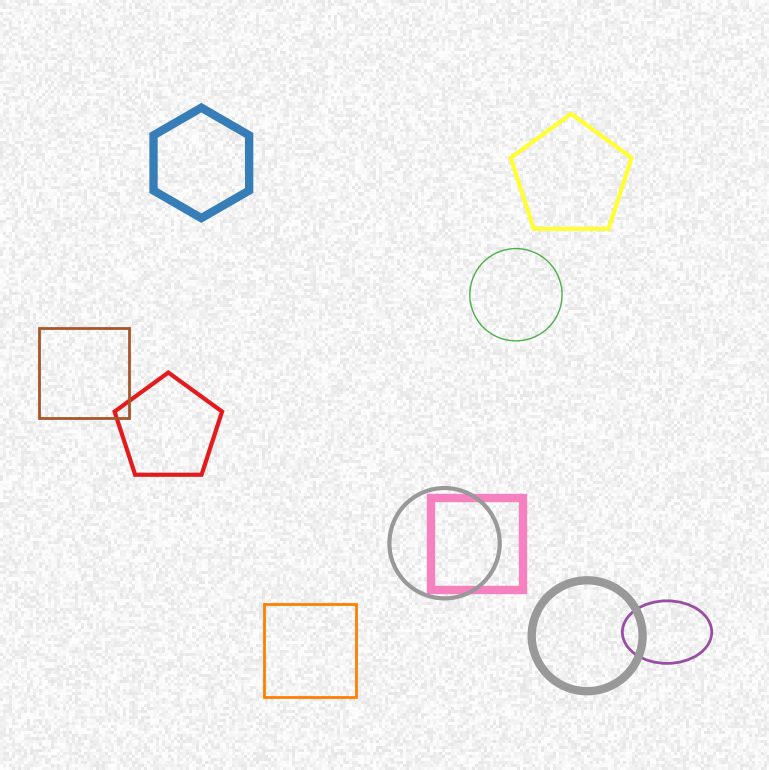[{"shape": "pentagon", "thickness": 1.5, "radius": 0.37, "center": [0.219, 0.443]}, {"shape": "hexagon", "thickness": 3, "radius": 0.36, "center": [0.261, 0.788]}, {"shape": "circle", "thickness": 0.5, "radius": 0.3, "center": [0.67, 0.617]}, {"shape": "oval", "thickness": 1, "radius": 0.29, "center": [0.866, 0.179]}, {"shape": "square", "thickness": 1, "radius": 0.3, "center": [0.403, 0.155]}, {"shape": "pentagon", "thickness": 1.5, "radius": 0.41, "center": [0.742, 0.77]}, {"shape": "square", "thickness": 1, "radius": 0.29, "center": [0.109, 0.516]}, {"shape": "square", "thickness": 3, "radius": 0.3, "center": [0.619, 0.294]}, {"shape": "circle", "thickness": 3, "radius": 0.36, "center": [0.763, 0.174]}, {"shape": "circle", "thickness": 1.5, "radius": 0.36, "center": [0.577, 0.295]}]